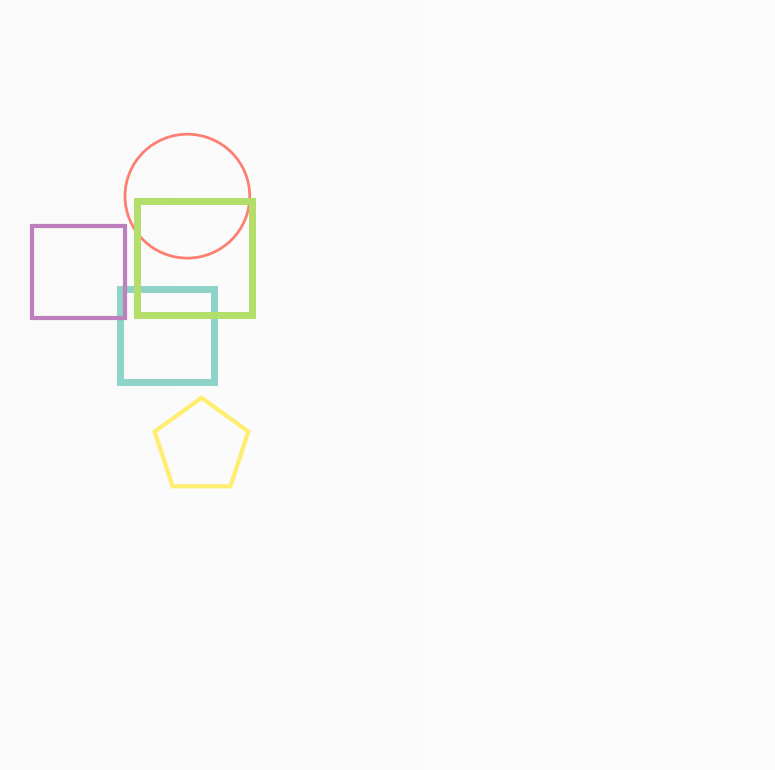[{"shape": "square", "thickness": 2.5, "radius": 0.3, "center": [0.215, 0.564]}, {"shape": "circle", "thickness": 1, "radius": 0.4, "center": [0.242, 0.745]}, {"shape": "square", "thickness": 2.5, "radius": 0.37, "center": [0.251, 0.665]}, {"shape": "square", "thickness": 1.5, "radius": 0.3, "center": [0.101, 0.647]}, {"shape": "pentagon", "thickness": 1.5, "radius": 0.32, "center": [0.26, 0.42]}]